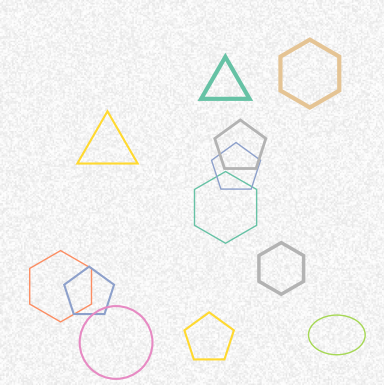[{"shape": "hexagon", "thickness": 1, "radius": 0.47, "center": [0.586, 0.461]}, {"shape": "triangle", "thickness": 3, "radius": 0.36, "center": [0.585, 0.78]}, {"shape": "hexagon", "thickness": 1, "radius": 0.46, "center": [0.157, 0.256]}, {"shape": "pentagon", "thickness": 1, "radius": 0.33, "center": [0.613, 0.563]}, {"shape": "pentagon", "thickness": 1.5, "radius": 0.34, "center": [0.231, 0.239]}, {"shape": "circle", "thickness": 1.5, "radius": 0.47, "center": [0.301, 0.11]}, {"shape": "oval", "thickness": 1, "radius": 0.37, "center": [0.875, 0.13]}, {"shape": "triangle", "thickness": 1.5, "radius": 0.45, "center": [0.279, 0.62]}, {"shape": "pentagon", "thickness": 1.5, "radius": 0.34, "center": [0.543, 0.121]}, {"shape": "hexagon", "thickness": 3, "radius": 0.44, "center": [0.805, 0.809]}, {"shape": "pentagon", "thickness": 2, "radius": 0.35, "center": [0.624, 0.619]}, {"shape": "hexagon", "thickness": 2.5, "radius": 0.34, "center": [0.731, 0.303]}]